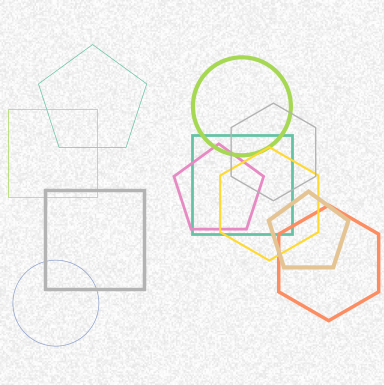[{"shape": "square", "thickness": 2, "radius": 0.64, "center": [0.629, 0.521]}, {"shape": "pentagon", "thickness": 0.5, "radius": 0.74, "center": [0.24, 0.736]}, {"shape": "hexagon", "thickness": 2.5, "radius": 0.75, "center": [0.854, 0.317]}, {"shape": "circle", "thickness": 0.5, "radius": 0.56, "center": [0.145, 0.213]}, {"shape": "pentagon", "thickness": 2, "radius": 0.61, "center": [0.568, 0.504]}, {"shape": "square", "thickness": 0.5, "radius": 0.57, "center": [0.136, 0.603]}, {"shape": "circle", "thickness": 3, "radius": 0.64, "center": [0.628, 0.724]}, {"shape": "hexagon", "thickness": 1.5, "radius": 0.74, "center": [0.699, 0.471]}, {"shape": "pentagon", "thickness": 3, "radius": 0.54, "center": [0.802, 0.394]}, {"shape": "hexagon", "thickness": 1, "radius": 0.63, "center": [0.71, 0.605]}, {"shape": "square", "thickness": 2.5, "radius": 0.64, "center": [0.245, 0.379]}]